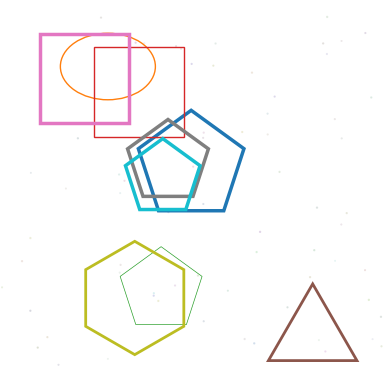[{"shape": "pentagon", "thickness": 2.5, "radius": 0.72, "center": [0.497, 0.569]}, {"shape": "oval", "thickness": 1, "radius": 0.62, "center": [0.28, 0.827]}, {"shape": "pentagon", "thickness": 0.5, "radius": 0.56, "center": [0.418, 0.247]}, {"shape": "square", "thickness": 1, "radius": 0.59, "center": [0.361, 0.761]}, {"shape": "triangle", "thickness": 2, "radius": 0.66, "center": [0.812, 0.13]}, {"shape": "square", "thickness": 2.5, "radius": 0.57, "center": [0.22, 0.796]}, {"shape": "pentagon", "thickness": 2.5, "radius": 0.55, "center": [0.436, 0.579]}, {"shape": "hexagon", "thickness": 2, "radius": 0.74, "center": [0.35, 0.226]}, {"shape": "pentagon", "thickness": 2.5, "radius": 0.51, "center": [0.423, 0.538]}]